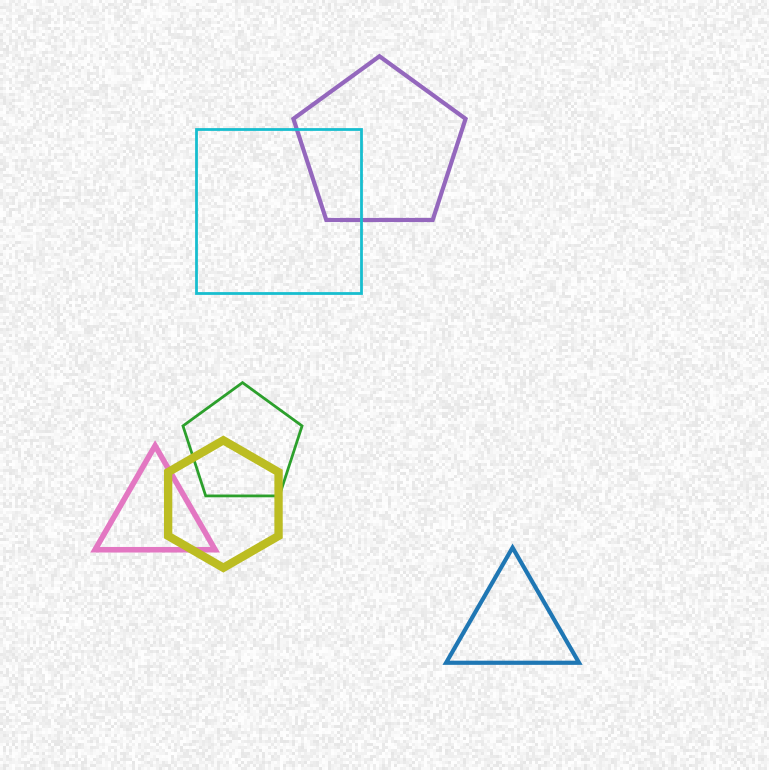[{"shape": "triangle", "thickness": 1.5, "radius": 0.5, "center": [0.666, 0.189]}, {"shape": "pentagon", "thickness": 1, "radius": 0.41, "center": [0.315, 0.422]}, {"shape": "pentagon", "thickness": 1.5, "radius": 0.59, "center": [0.493, 0.809]}, {"shape": "triangle", "thickness": 2, "radius": 0.45, "center": [0.201, 0.331]}, {"shape": "hexagon", "thickness": 3, "radius": 0.41, "center": [0.29, 0.345]}, {"shape": "square", "thickness": 1, "radius": 0.53, "center": [0.361, 0.726]}]